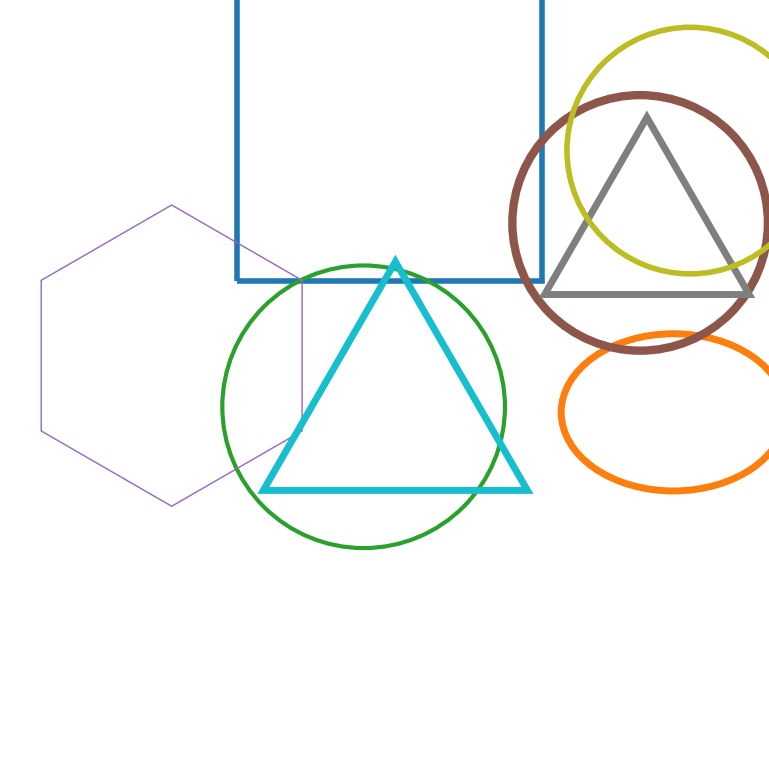[{"shape": "square", "thickness": 2, "radius": 0.99, "center": [0.505, 0.833]}, {"shape": "oval", "thickness": 2.5, "radius": 0.73, "center": [0.875, 0.464]}, {"shape": "circle", "thickness": 1.5, "radius": 0.92, "center": [0.472, 0.472]}, {"shape": "hexagon", "thickness": 0.5, "radius": 0.98, "center": [0.223, 0.538]}, {"shape": "circle", "thickness": 3, "radius": 0.83, "center": [0.831, 0.711]}, {"shape": "triangle", "thickness": 2.5, "radius": 0.77, "center": [0.84, 0.694]}, {"shape": "circle", "thickness": 2, "radius": 0.8, "center": [0.896, 0.804]}, {"shape": "triangle", "thickness": 2.5, "radius": 0.99, "center": [0.513, 0.462]}]